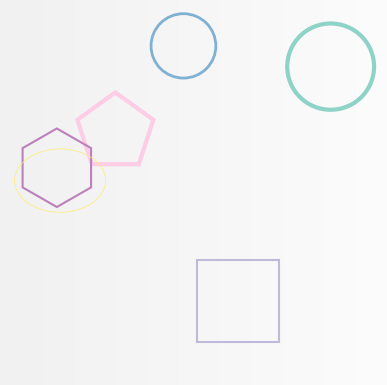[{"shape": "circle", "thickness": 3, "radius": 0.56, "center": [0.853, 0.827]}, {"shape": "square", "thickness": 1.5, "radius": 0.53, "center": [0.614, 0.218]}, {"shape": "circle", "thickness": 2, "radius": 0.42, "center": [0.473, 0.881]}, {"shape": "pentagon", "thickness": 3, "radius": 0.52, "center": [0.298, 0.657]}, {"shape": "hexagon", "thickness": 1.5, "radius": 0.51, "center": [0.147, 0.564]}, {"shape": "oval", "thickness": 0.5, "radius": 0.59, "center": [0.155, 0.531]}]